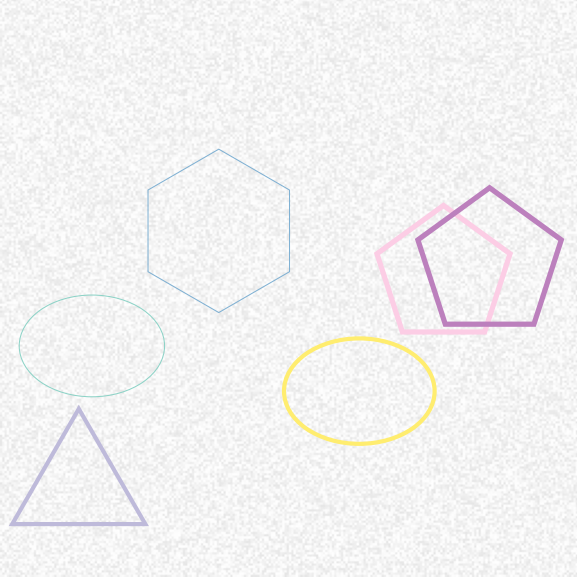[{"shape": "oval", "thickness": 0.5, "radius": 0.63, "center": [0.159, 0.4]}, {"shape": "triangle", "thickness": 2, "radius": 0.67, "center": [0.136, 0.158]}, {"shape": "hexagon", "thickness": 0.5, "radius": 0.71, "center": [0.379, 0.599]}, {"shape": "pentagon", "thickness": 2.5, "radius": 0.61, "center": [0.768, 0.522]}, {"shape": "pentagon", "thickness": 2.5, "radius": 0.65, "center": [0.848, 0.543]}, {"shape": "oval", "thickness": 2, "radius": 0.65, "center": [0.622, 0.322]}]